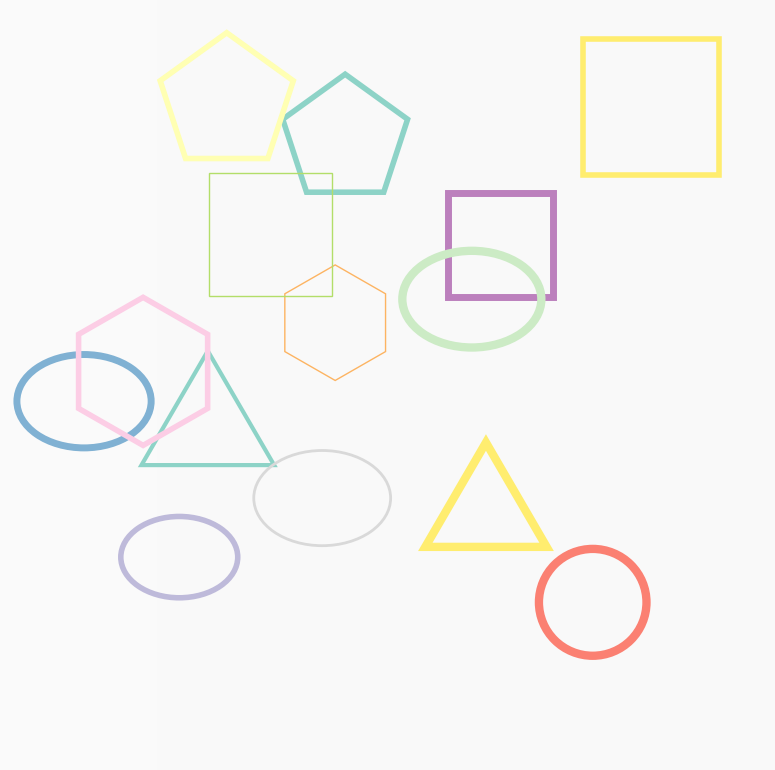[{"shape": "triangle", "thickness": 1.5, "radius": 0.49, "center": [0.268, 0.445]}, {"shape": "pentagon", "thickness": 2, "radius": 0.42, "center": [0.445, 0.819]}, {"shape": "pentagon", "thickness": 2, "radius": 0.45, "center": [0.293, 0.867]}, {"shape": "oval", "thickness": 2, "radius": 0.38, "center": [0.231, 0.276]}, {"shape": "circle", "thickness": 3, "radius": 0.35, "center": [0.765, 0.218]}, {"shape": "oval", "thickness": 2.5, "radius": 0.43, "center": [0.108, 0.479]}, {"shape": "hexagon", "thickness": 0.5, "radius": 0.38, "center": [0.433, 0.581]}, {"shape": "square", "thickness": 0.5, "radius": 0.4, "center": [0.349, 0.696]}, {"shape": "hexagon", "thickness": 2, "radius": 0.48, "center": [0.185, 0.518]}, {"shape": "oval", "thickness": 1, "radius": 0.44, "center": [0.416, 0.353]}, {"shape": "square", "thickness": 2.5, "radius": 0.34, "center": [0.646, 0.682]}, {"shape": "oval", "thickness": 3, "radius": 0.45, "center": [0.609, 0.611]}, {"shape": "triangle", "thickness": 3, "radius": 0.45, "center": [0.627, 0.335]}, {"shape": "square", "thickness": 2, "radius": 0.44, "center": [0.84, 0.861]}]